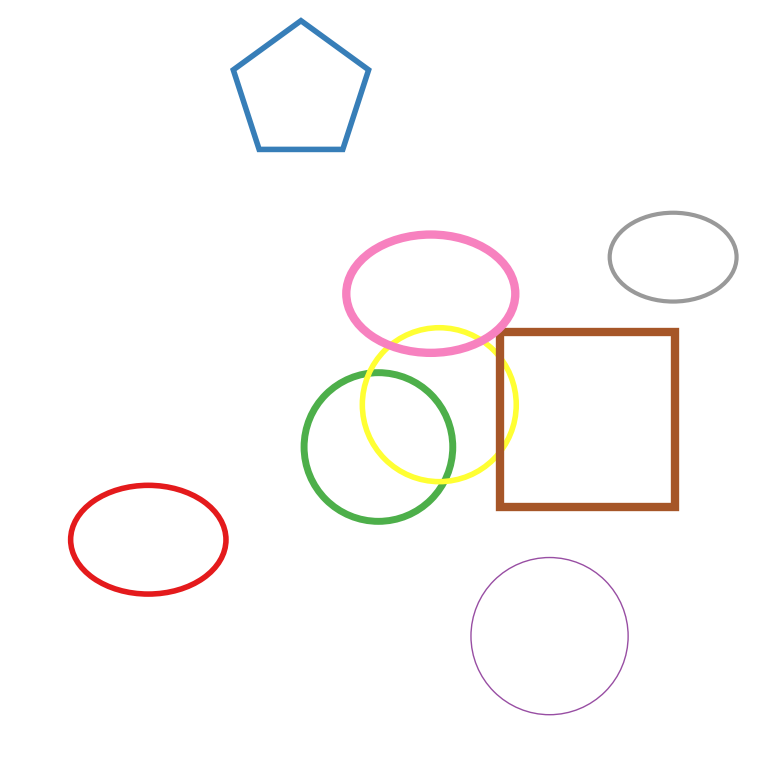[{"shape": "oval", "thickness": 2, "radius": 0.5, "center": [0.193, 0.299]}, {"shape": "pentagon", "thickness": 2, "radius": 0.46, "center": [0.391, 0.881]}, {"shape": "circle", "thickness": 2.5, "radius": 0.48, "center": [0.491, 0.419]}, {"shape": "circle", "thickness": 0.5, "radius": 0.51, "center": [0.714, 0.174]}, {"shape": "circle", "thickness": 2, "radius": 0.5, "center": [0.571, 0.474]}, {"shape": "square", "thickness": 3, "radius": 0.57, "center": [0.764, 0.456]}, {"shape": "oval", "thickness": 3, "radius": 0.55, "center": [0.559, 0.619]}, {"shape": "oval", "thickness": 1.5, "radius": 0.41, "center": [0.874, 0.666]}]